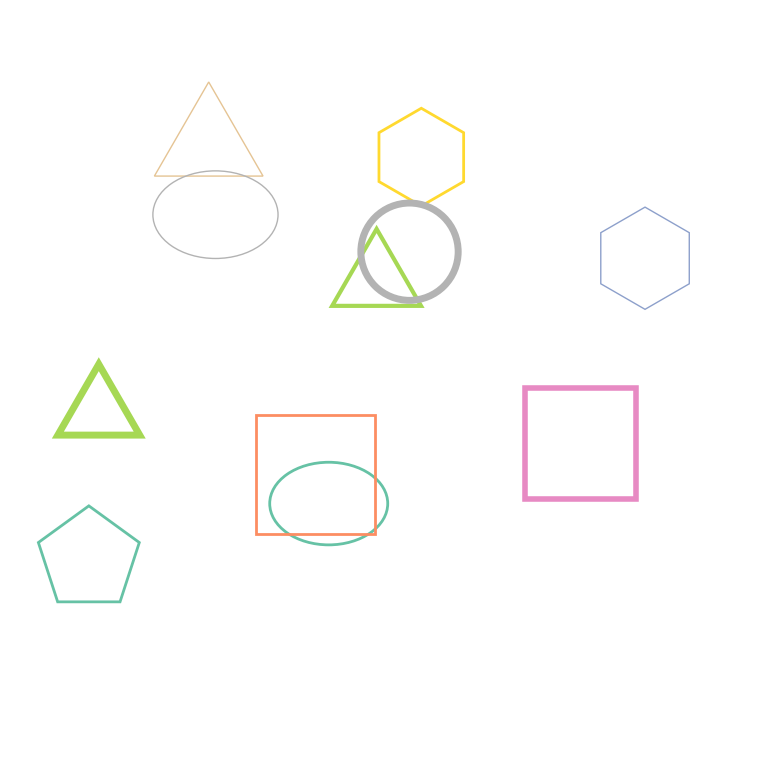[{"shape": "pentagon", "thickness": 1, "radius": 0.34, "center": [0.115, 0.274]}, {"shape": "oval", "thickness": 1, "radius": 0.38, "center": [0.427, 0.346]}, {"shape": "square", "thickness": 1, "radius": 0.39, "center": [0.41, 0.384]}, {"shape": "hexagon", "thickness": 0.5, "radius": 0.33, "center": [0.838, 0.665]}, {"shape": "square", "thickness": 2, "radius": 0.36, "center": [0.754, 0.424]}, {"shape": "triangle", "thickness": 2.5, "radius": 0.31, "center": [0.128, 0.466]}, {"shape": "triangle", "thickness": 1.5, "radius": 0.33, "center": [0.489, 0.636]}, {"shape": "hexagon", "thickness": 1, "radius": 0.32, "center": [0.547, 0.796]}, {"shape": "triangle", "thickness": 0.5, "radius": 0.41, "center": [0.271, 0.812]}, {"shape": "circle", "thickness": 2.5, "radius": 0.32, "center": [0.532, 0.673]}, {"shape": "oval", "thickness": 0.5, "radius": 0.41, "center": [0.28, 0.721]}]